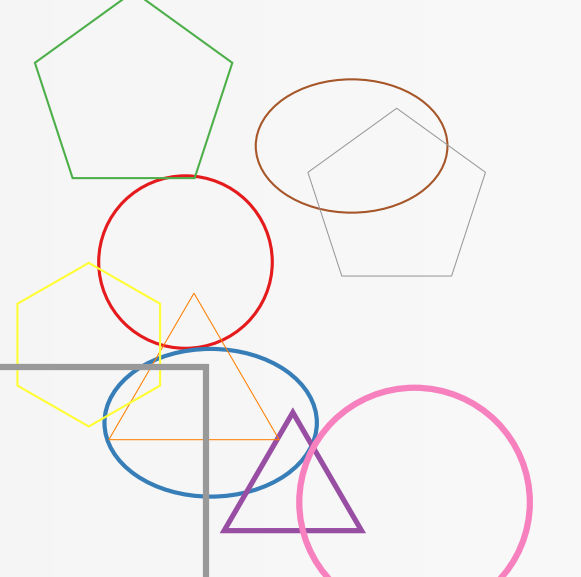[{"shape": "circle", "thickness": 1.5, "radius": 0.75, "center": [0.319, 0.545]}, {"shape": "oval", "thickness": 2, "radius": 0.91, "center": [0.362, 0.267]}, {"shape": "pentagon", "thickness": 1, "radius": 0.89, "center": [0.23, 0.835]}, {"shape": "triangle", "thickness": 2.5, "radius": 0.68, "center": [0.504, 0.148]}, {"shape": "triangle", "thickness": 0.5, "radius": 0.85, "center": [0.334, 0.322]}, {"shape": "hexagon", "thickness": 1, "radius": 0.71, "center": [0.153, 0.402]}, {"shape": "oval", "thickness": 1, "radius": 0.82, "center": [0.605, 0.746]}, {"shape": "circle", "thickness": 3, "radius": 0.99, "center": [0.713, 0.129]}, {"shape": "pentagon", "thickness": 0.5, "radius": 0.8, "center": [0.682, 0.651]}, {"shape": "square", "thickness": 3, "radius": 0.97, "center": [0.162, 0.17]}]